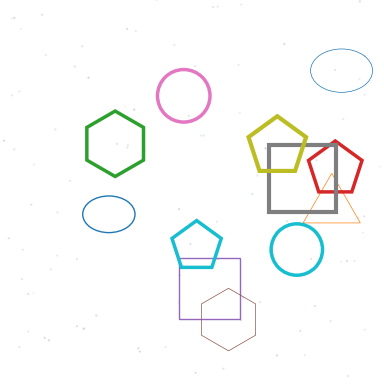[{"shape": "oval", "thickness": 1, "radius": 0.34, "center": [0.283, 0.443]}, {"shape": "oval", "thickness": 0.5, "radius": 0.4, "center": [0.887, 0.816]}, {"shape": "triangle", "thickness": 0.5, "radius": 0.43, "center": [0.862, 0.464]}, {"shape": "hexagon", "thickness": 2.5, "radius": 0.42, "center": [0.299, 0.627]}, {"shape": "pentagon", "thickness": 2.5, "radius": 0.37, "center": [0.871, 0.561]}, {"shape": "square", "thickness": 1, "radius": 0.4, "center": [0.545, 0.25]}, {"shape": "hexagon", "thickness": 0.5, "radius": 0.41, "center": [0.594, 0.17]}, {"shape": "circle", "thickness": 2.5, "radius": 0.34, "center": [0.477, 0.751]}, {"shape": "square", "thickness": 3, "radius": 0.43, "center": [0.785, 0.536]}, {"shape": "pentagon", "thickness": 3, "radius": 0.39, "center": [0.72, 0.62]}, {"shape": "pentagon", "thickness": 2.5, "radius": 0.34, "center": [0.511, 0.36]}, {"shape": "circle", "thickness": 2.5, "radius": 0.33, "center": [0.771, 0.352]}]